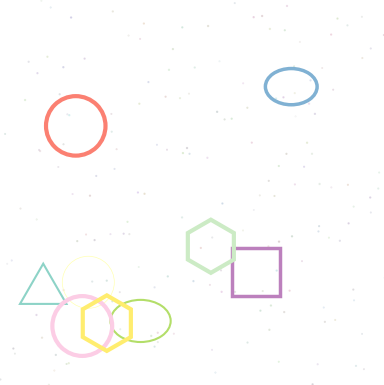[{"shape": "triangle", "thickness": 1.5, "radius": 0.35, "center": [0.112, 0.245]}, {"shape": "circle", "thickness": 0.5, "radius": 0.34, "center": [0.229, 0.267]}, {"shape": "circle", "thickness": 3, "radius": 0.39, "center": [0.197, 0.673]}, {"shape": "oval", "thickness": 2.5, "radius": 0.34, "center": [0.756, 0.775]}, {"shape": "oval", "thickness": 1.5, "radius": 0.39, "center": [0.365, 0.166]}, {"shape": "circle", "thickness": 3, "radius": 0.39, "center": [0.214, 0.153]}, {"shape": "square", "thickness": 2.5, "radius": 0.31, "center": [0.666, 0.293]}, {"shape": "hexagon", "thickness": 3, "radius": 0.35, "center": [0.548, 0.36]}, {"shape": "hexagon", "thickness": 3, "radius": 0.36, "center": [0.277, 0.161]}]